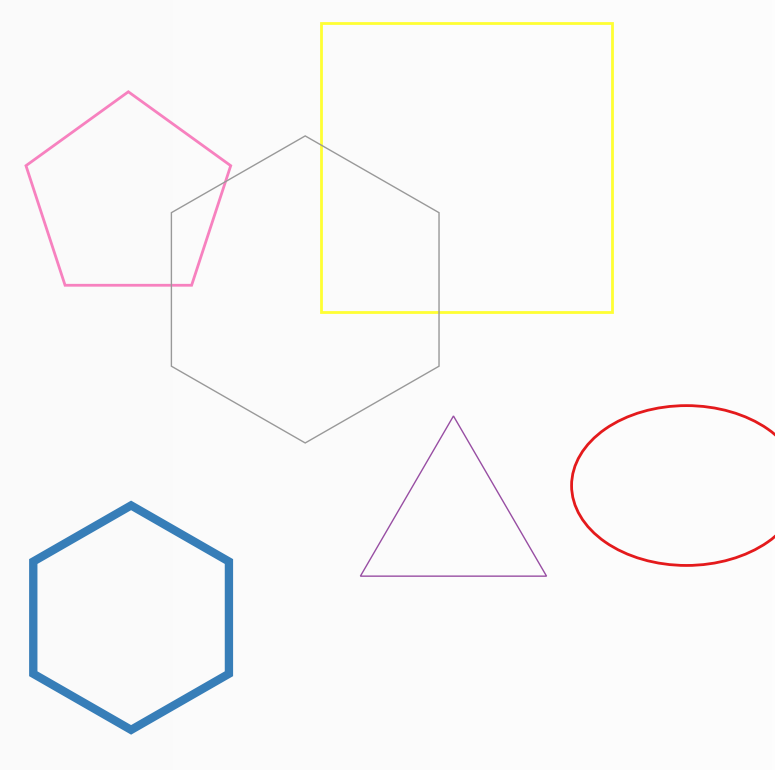[{"shape": "oval", "thickness": 1, "radius": 0.74, "center": [0.886, 0.369]}, {"shape": "hexagon", "thickness": 3, "radius": 0.73, "center": [0.169, 0.198]}, {"shape": "triangle", "thickness": 0.5, "radius": 0.69, "center": [0.585, 0.321]}, {"shape": "square", "thickness": 1, "radius": 0.94, "center": [0.602, 0.782]}, {"shape": "pentagon", "thickness": 1, "radius": 0.69, "center": [0.166, 0.742]}, {"shape": "hexagon", "thickness": 0.5, "radius": 1.0, "center": [0.394, 0.624]}]